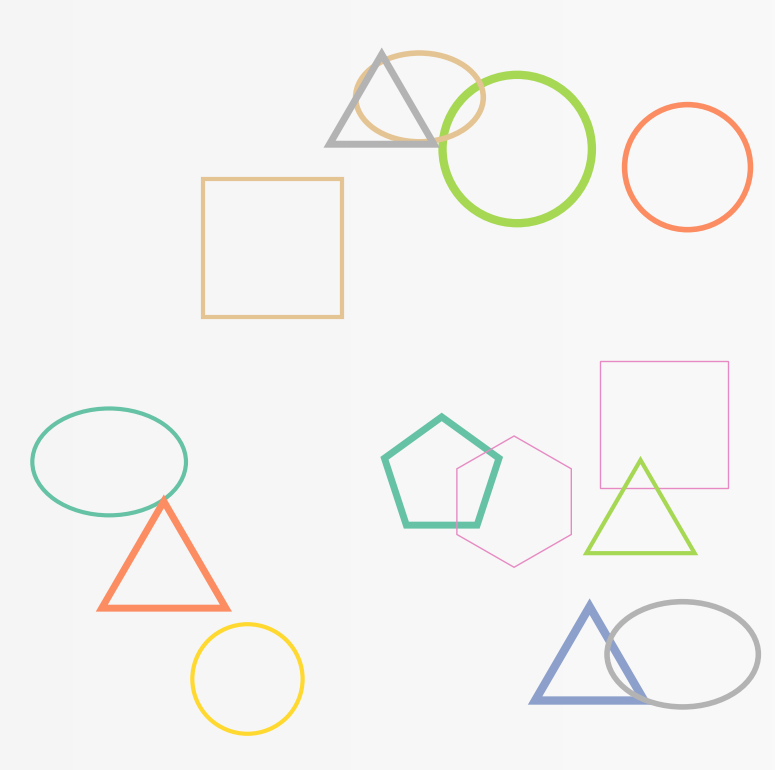[{"shape": "oval", "thickness": 1.5, "radius": 0.5, "center": [0.141, 0.4]}, {"shape": "pentagon", "thickness": 2.5, "radius": 0.39, "center": [0.57, 0.381]}, {"shape": "triangle", "thickness": 2.5, "radius": 0.46, "center": [0.211, 0.256]}, {"shape": "circle", "thickness": 2, "radius": 0.41, "center": [0.887, 0.783]}, {"shape": "triangle", "thickness": 3, "radius": 0.41, "center": [0.761, 0.131]}, {"shape": "hexagon", "thickness": 0.5, "radius": 0.43, "center": [0.663, 0.349]}, {"shape": "square", "thickness": 0.5, "radius": 0.41, "center": [0.857, 0.449]}, {"shape": "triangle", "thickness": 1.5, "radius": 0.4, "center": [0.826, 0.322]}, {"shape": "circle", "thickness": 3, "radius": 0.48, "center": [0.667, 0.806]}, {"shape": "circle", "thickness": 1.5, "radius": 0.36, "center": [0.319, 0.118]}, {"shape": "oval", "thickness": 2, "radius": 0.41, "center": [0.541, 0.873]}, {"shape": "square", "thickness": 1.5, "radius": 0.45, "center": [0.351, 0.677]}, {"shape": "oval", "thickness": 2, "radius": 0.49, "center": [0.881, 0.15]}, {"shape": "triangle", "thickness": 2.5, "radius": 0.39, "center": [0.493, 0.852]}]